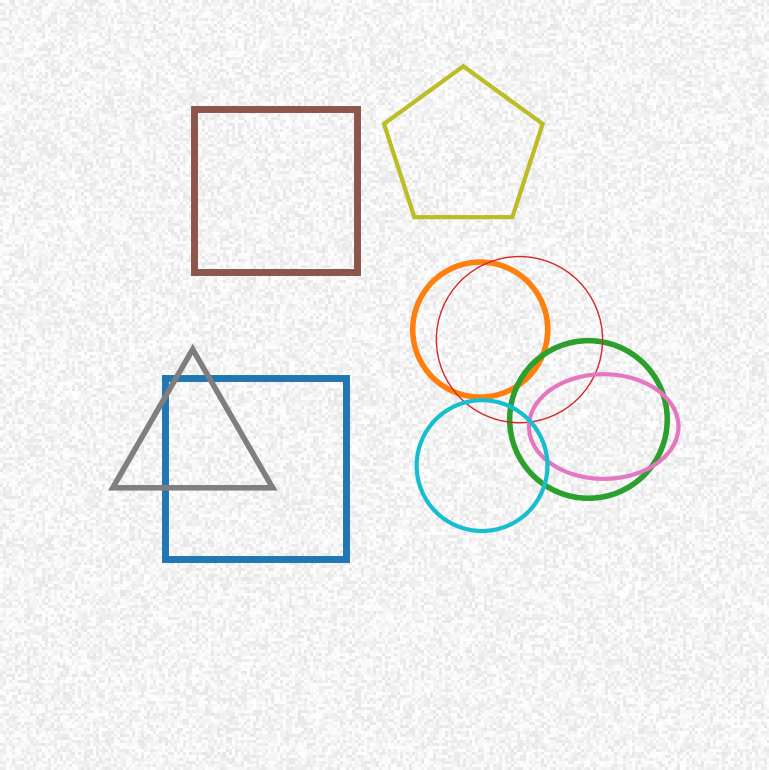[{"shape": "square", "thickness": 2.5, "radius": 0.59, "center": [0.332, 0.392]}, {"shape": "circle", "thickness": 2, "radius": 0.44, "center": [0.624, 0.572]}, {"shape": "circle", "thickness": 2, "radius": 0.51, "center": [0.764, 0.455]}, {"shape": "circle", "thickness": 0.5, "radius": 0.54, "center": [0.675, 0.559]}, {"shape": "square", "thickness": 2.5, "radius": 0.53, "center": [0.358, 0.753]}, {"shape": "oval", "thickness": 1.5, "radius": 0.49, "center": [0.784, 0.446]}, {"shape": "triangle", "thickness": 2, "radius": 0.6, "center": [0.25, 0.426]}, {"shape": "pentagon", "thickness": 1.5, "radius": 0.54, "center": [0.602, 0.806]}, {"shape": "circle", "thickness": 1.5, "radius": 0.42, "center": [0.626, 0.395]}]